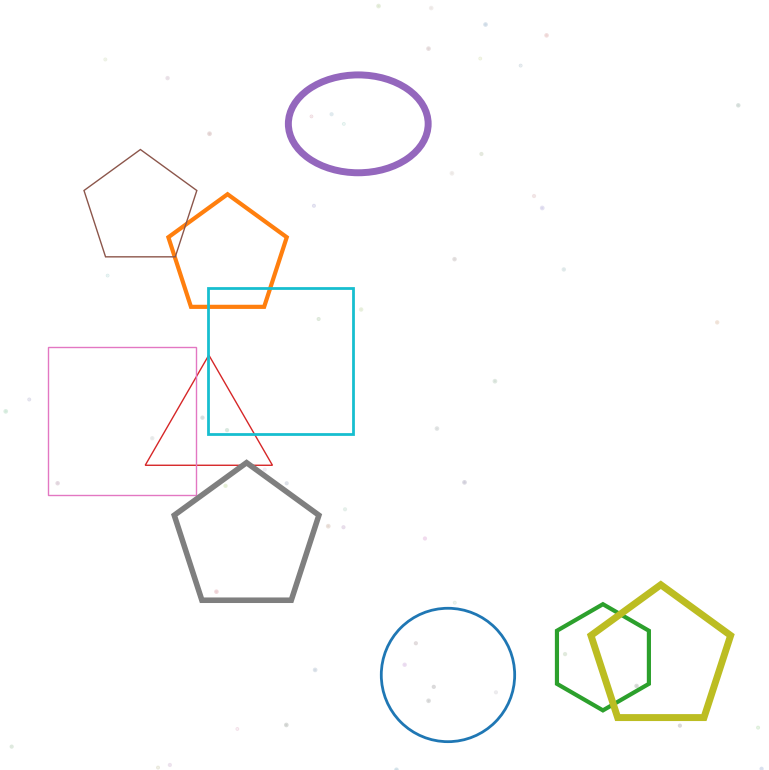[{"shape": "circle", "thickness": 1, "radius": 0.43, "center": [0.582, 0.123]}, {"shape": "pentagon", "thickness": 1.5, "radius": 0.4, "center": [0.296, 0.667]}, {"shape": "hexagon", "thickness": 1.5, "radius": 0.34, "center": [0.783, 0.146]}, {"shape": "triangle", "thickness": 0.5, "radius": 0.48, "center": [0.271, 0.443]}, {"shape": "oval", "thickness": 2.5, "radius": 0.45, "center": [0.465, 0.839]}, {"shape": "pentagon", "thickness": 0.5, "radius": 0.39, "center": [0.182, 0.729]}, {"shape": "square", "thickness": 0.5, "radius": 0.48, "center": [0.158, 0.453]}, {"shape": "pentagon", "thickness": 2, "radius": 0.49, "center": [0.32, 0.3]}, {"shape": "pentagon", "thickness": 2.5, "radius": 0.48, "center": [0.858, 0.145]}, {"shape": "square", "thickness": 1, "radius": 0.47, "center": [0.364, 0.532]}]